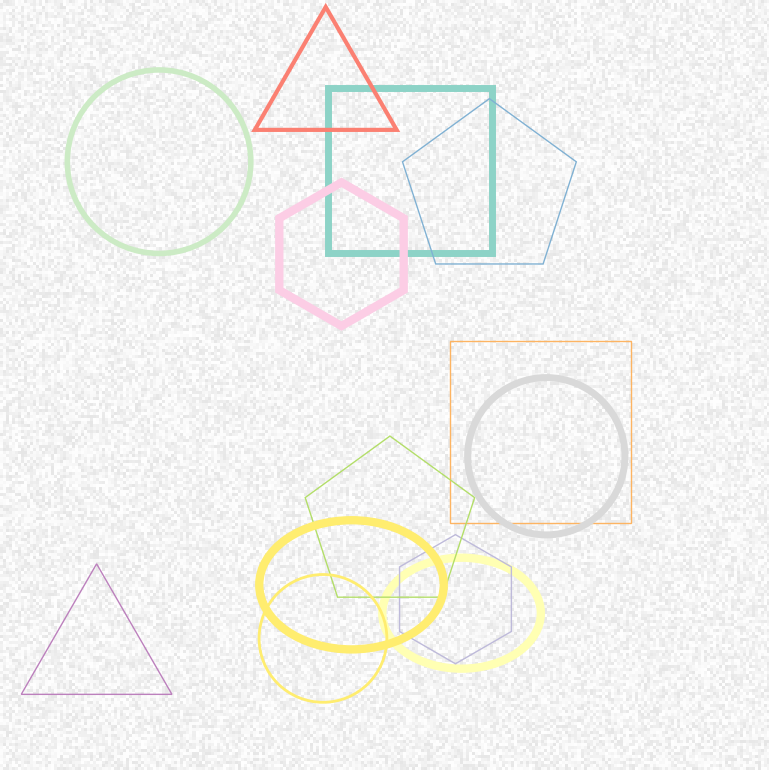[{"shape": "square", "thickness": 2.5, "radius": 0.53, "center": [0.532, 0.779]}, {"shape": "oval", "thickness": 3, "radius": 0.51, "center": [0.599, 0.204]}, {"shape": "hexagon", "thickness": 0.5, "radius": 0.42, "center": [0.592, 0.222]}, {"shape": "triangle", "thickness": 1.5, "radius": 0.53, "center": [0.423, 0.885]}, {"shape": "pentagon", "thickness": 0.5, "radius": 0.59, "center": [0.636, 0.753]}, {"shape": "square", "thickness": 0.5, "radius": 0.59, "center": [0.702, 0.439]}, {"shape": "pentagon", "thickness": 0.5, "radius": 0.58, "center": [0.506, 0.318]}, {"shape": "hexagon", "thickness": 3, "radius": 0.47, "center": [0.444, 0.67]}, {"shape": "circle", "thickness": 2.5, "radius": 0.51, "center": [0.709, 0.407]}, {"shape": "triangle", "thickness": 0.5, "radius": 0.56, "center": [0.125, 0.155]}, {"shape": "circle", "thickness": 2, "radius": 0.6, "center": [0.207, 0.79]}, {"shape": "circle", "thickness": 1, "radius": 0.41, "center": [0.419, 0.171]}, {"shape": "oval", "thickness": 3, "radius": 0.6, "center": [0.457, 0.241]}]